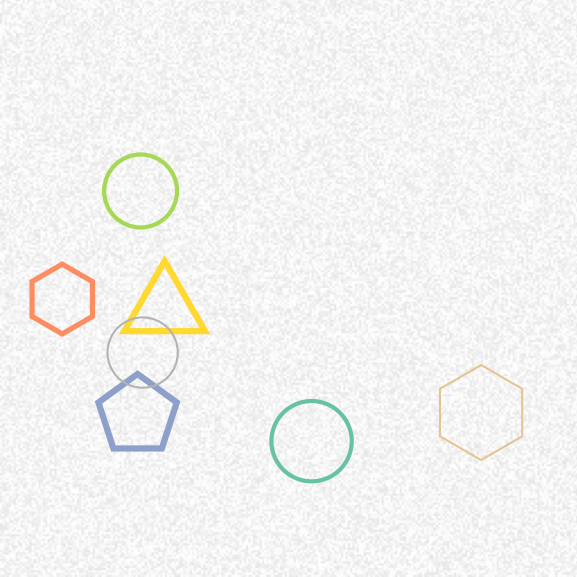[{"shape": "circle", "thickness": 2, "radius": 0.35, "center": [0.54, 0.235]}, {"shape": "hexagon", "thickness": 2.5, "radius": 0.3, "center": [0.108, 0.481]}, {"shape": "pentagon", "thickness": 3, "radius": 0.36, "center": [0.238, 0.28]}, {"shape": "circle", "thickness": 2, "radius": 0.32, "center": [0.243, 0.668]}, {"shape": "triangle", "thickness": 3, "radius": 0.4, "center": [0.285, 0.466]}, {"shape": "hexagon", "thickness": 1, "radius": 0.41, "center": [0.833, 0.285]}, {"shape": "circle", "thickness": 1, "radius": 0.3, "center": [0.247, 0.389]}]